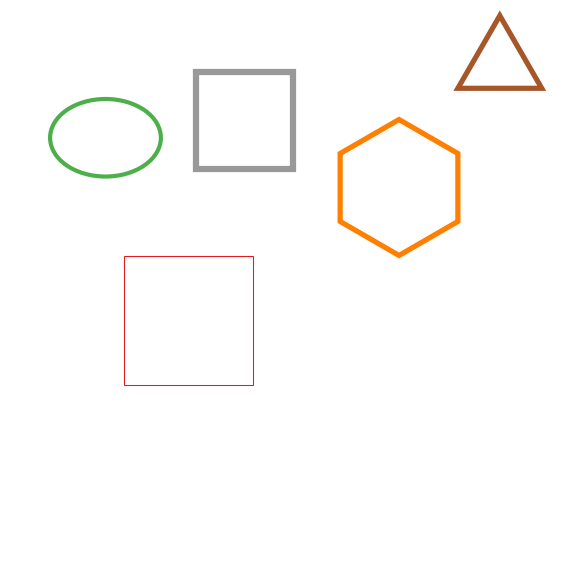[{"shape": "square", "thickness": 0.5, "radius": 0.56, "center": [0.326, 0.445]}, {"shape": "oval", "thickness": 2, "radius": 0.48, "center": [0.183, 0.761]}, {"shape": "hexagon", "thickness": 2.5, "radius": 0.59, "center": [0.691, 0.674]}, {"shape": "triangle", "thickness": 2.5, "radius": 0.42, "center": [0.865, 0.888]}, {"shape": "square", "thickness": 3, "radius": 0.42, "center": [0.423, 0.791]}]